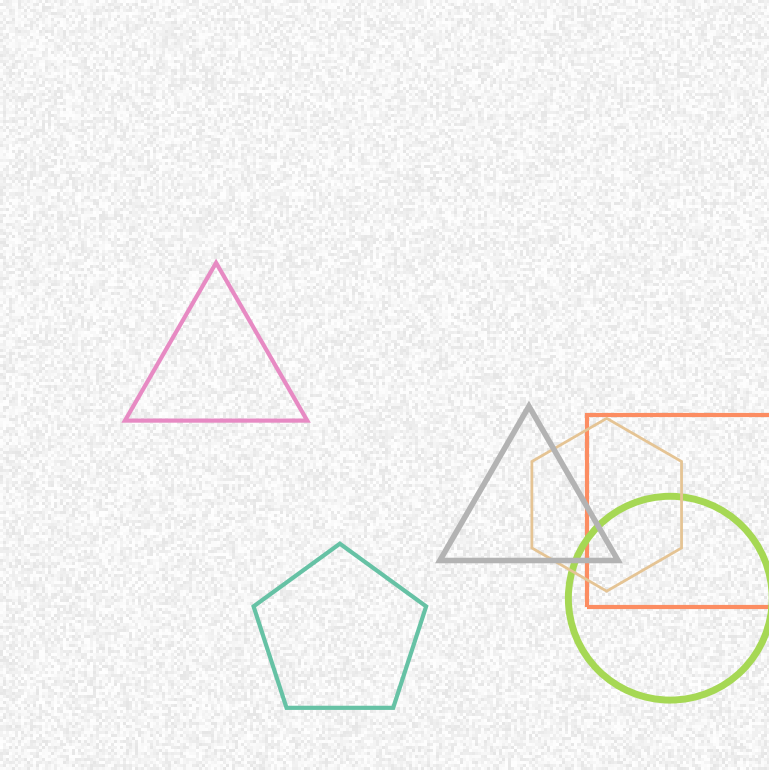[{"shape": "pentagon", "thickness": 1.5, "radius": 0.59, "center": [0.441, 0.176]}, {"shape": "square", "thickness": 1.5, "radius": 0.62, "center": [0.887, 0.336]}, {"shape": "triangle", "thickness": 1.5, "radius": 0.68, "center": [0.281, 0.522]}, {"shape": "circle", "thickness": 2.5, "radius": 0.66, "center": [0.87, 0.223]}, {"shape": "hexagon", "thickness": 1, "radius": 0.56, "center": [0.788, 0.344]}, {"shape": "triangle", "thickness": 2, "radius": 0.67, "center": [0.687, 0.339]}]